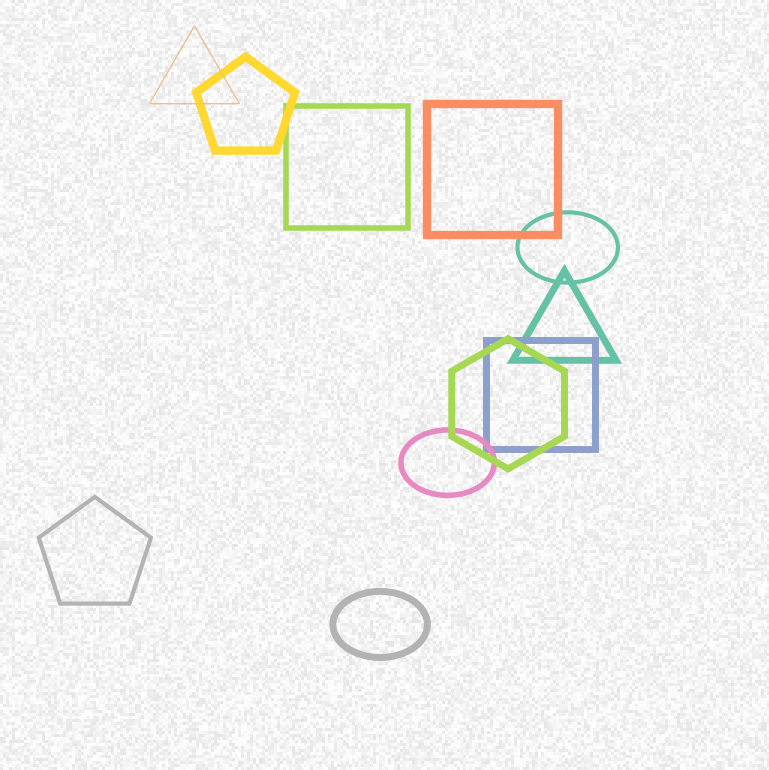[{"shape": "triangle", "thickness": 2.5, "radius": 0.39, "center": [0.733, 0.571]}, {"shape": "oval", "thickness": 1.5, "radius": 0.33, "center": [0.737, 0.679]}, {"shape": "square", "thickness": 3, "radius": 0.42, "center": [0.639, 0.78]}, {"shape": "square", "thickness": 2.5, "radius": 0.35, "center": [0.702, 0.487]}, {"shape": "oval", "thickness": 2, "radius": 0.3, "center": [0.581, 0.399]}, {"shape": "hexagon", "thickness": 2.5, "radius": 0.42, "center": [0.66, 0.476]}, {"shape": "square", "thickness": 2, "radius": 0.4, "center": [0.45, 0.784]}, {"shape": "pentagon", "thickness": 3, "radius": 0.34, "center": [0.319, 0.859]}, {"shape": "triangle", "thickness": 0.5, "radius": 0.34, "center": [0.253, 0.899]}, {"shape": "pentagon", "thickness": 1.5, "radius": 0.38, "center": [0.123, 0.278]}, {"shape": "oval", "thickness": 2.5, "radius": 0.31, "center": [0.494, 0.189]}]